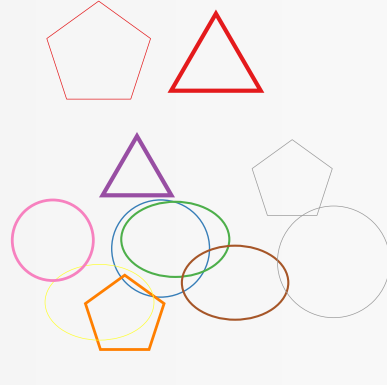[{"shape": "triangle", "thickness": 3, "radius": 0.67, "center": [0.557, 0.831]}, {"shape": "pentagon", "thickness": 0.5, "radius": 0.7, "center": [0.255, 0.856]}, {"shape": "circle", "thickness": 1, "radius": 0.63, "center": [0.415, 0.354]}, {"shape": "oval", "thickness": 1.5, "radius": 0.7, "center": [0.452, 0.378]}, {"shape": "triangle", "thickness": 3, "radius": 0.51, "center": [0.354, 0.544]}, {"shape": "pentagon", "thickness": 2, "radius": 0.53, "center": [0.322, 0.179]}, {"shape": "oval", "thickness": 0.5, "radius": 0.7, "center": [0.257, 0.215]}, {"shape": "oval", "thickness": 1.5, "radius": 0.69, "center": [0.607, 0.266]}, {"shape": "circle", "thickness": 2, "radius": 0.52, "center": [0.136, 0.376]}, {"shape": "pentagon", "thickness": 0.5, "radius": 0.54, "center": [0.754, 0.528]}, {"shape": "circle", "thickness": 0.5, "radius": 0.73, "center": [0.861, 0.32]}]